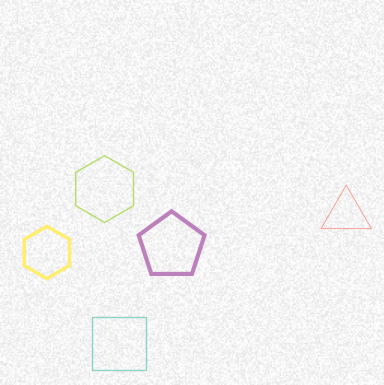[{"shape": "square", "thickness": 1, "radius": 0.35, "center": [0.309, 0.108]}, {"shape": "triangle", "thickness": 0.5, "radius": 0.38, "center": [0.899, 0.444]}, {"shape": "hexagon", "thickness": 1, "radius": 0.43, "center": [0.272, 0.509]}, {"shape": "pentagon", "thickness": 3, "radius": 0.45, "center": [0.446, 0.361]}, {"shape": "hexagon", "thickness": 2.5, "radius": 0.34, "center": [0.122, 0.344]}]